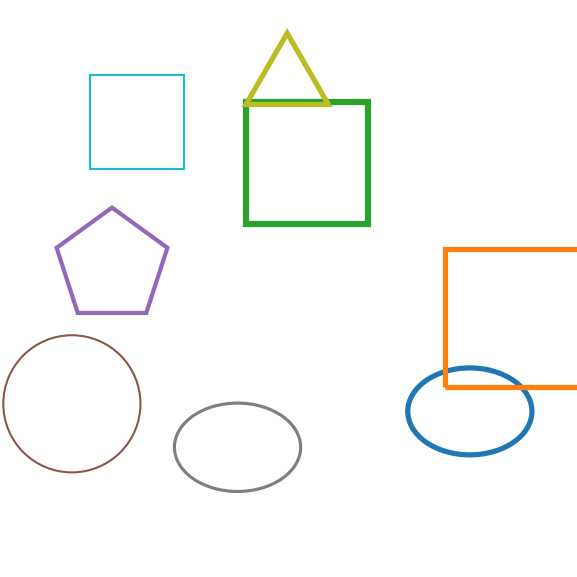[{"shape": "oval", "thickness": 2.5, "radius": 0.54, "center": [0.814, 0.287]}, {"shape": "square", "thickness": 2.5, "radius": 0.6, "center": [0.889, 0.448]}, {"shape": "square", "thickness": 3, "radius": 0.53, "center": [0.532, 0.717]}, {"shape": "pentagon", "thickness": 2, "radius": 0.5, "center": [0.194, 0.539]}, {"shape": "circle", "thickness": 1, "radius": 0.59, "center": [0.124, 0.3]}, {"shape": "oval", "thickness": 1.5, "radius": 0.55, "center": [0.411, 0.225]}, {"shape": "triangle", "thickness": 2.5, "radius": 0.41, "center": [0.497, 0.859]}, {"shape": "square", "thickness": 1, "radius": 0.41, "center": [0.237, 0.788]}]